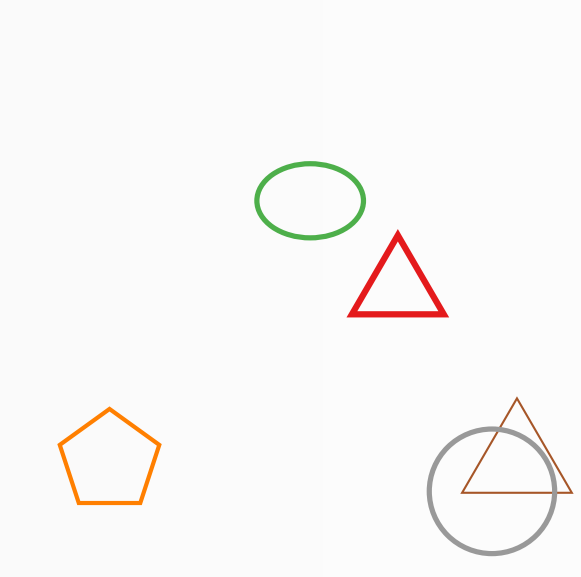[{"shape": "triangle", "thickness": 3, "radius": 0.46, "center": [0.684, 0.5]}, {"shape": "oval", "thickness": 2.5, "radius": 0.46, "center": [0.534, 0.651]}, {"shape": "pentagon", "thickness": 2, "radius": 0.45, "center": [0.188, 0.201]}, {"shape": "triangle", "thickness": 1, "radius": 0.54, "center": [0.889, 0.2]}, {"shape": "circle", "thickness": 2.5, "radius": 0.54, "center": [0.846, 0.148]}]